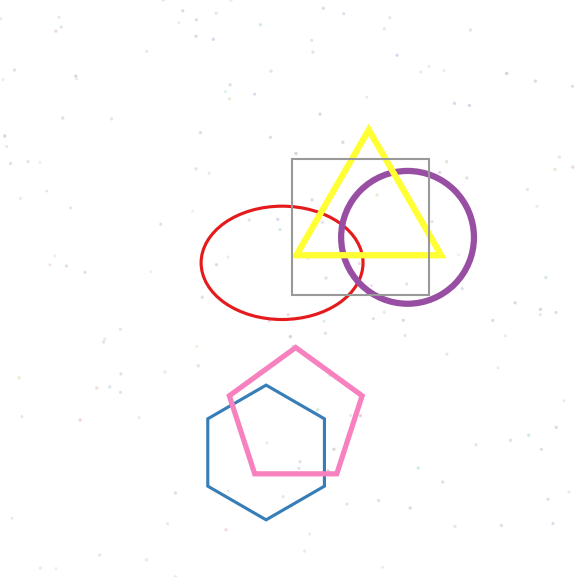[{"shape": "oval", "thickness": 1.5, "radius": 0.7, "center": [0.488, 0.544]}, {"shape": "hexagon", "thickness": 1.5, "radius": 0.58, "center": [0.461, 0.216]}, {"shape": "circle", "thickness": 3, "radius": 0.57, "center": [0.706, 0.588]}, {"shape": "triangle", "thickness": 3, "radius": 0.72, "center": [0.639, 0.63]}, {"shape": "pentagon", "thickness": 2.5, "radius": 0.6, "center": [0.512, 0.276]}, {"shape": "square", "thickness": 1, "radius": 0.59, "center": [0.624, 0.606]}]